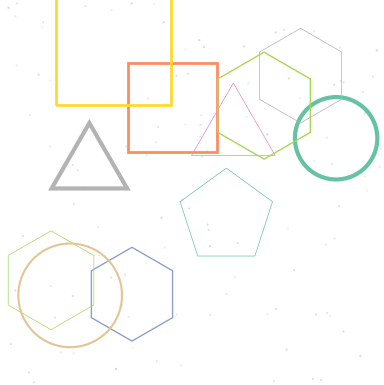[{"shape": "pentagon", "thickness": 0.5, "radius": 0.63, "center": [0.588, 0.437]}, {"shape": "circle", "thickness": 3, "radius": 0.54, "center": [0.873, 0.641]}, {"shape": "square", "thickness": 2, "radius": 0.58, "center": [0.447, 0.721]}, {"shape": "hexagon", "thickness": 1, "radius": 0.61, "center": [0.343, 0.236]}, {"shape": "triangle", "thickness": 0.5, "radius": 0.63, "center": [0.606, 0.659]}, {"shape": "hexagon", "thickness": 0.5, "radius": 0.64, "center": [0.133, 0.272]}, {"shape": "hexagon", "thickness": 1, "radius": 0.69, "center": [0.686, 0.726]}, {"shape": "square", "thickness": 2, "radius": 0.75, "center": [0.294, 0.877]}, {"shape": "circle", "thickness": 1.5, "radius": 0.67, "center": [0.182, 0.233]}, {"shape": "hexagon", "thickness": 0.5, "radius": 0.61, "center": [0.781, 0.804]}, {"shape": "triangle", "thickness": 3, "radius": 0.57, "center": [0.232, 0.567]}]